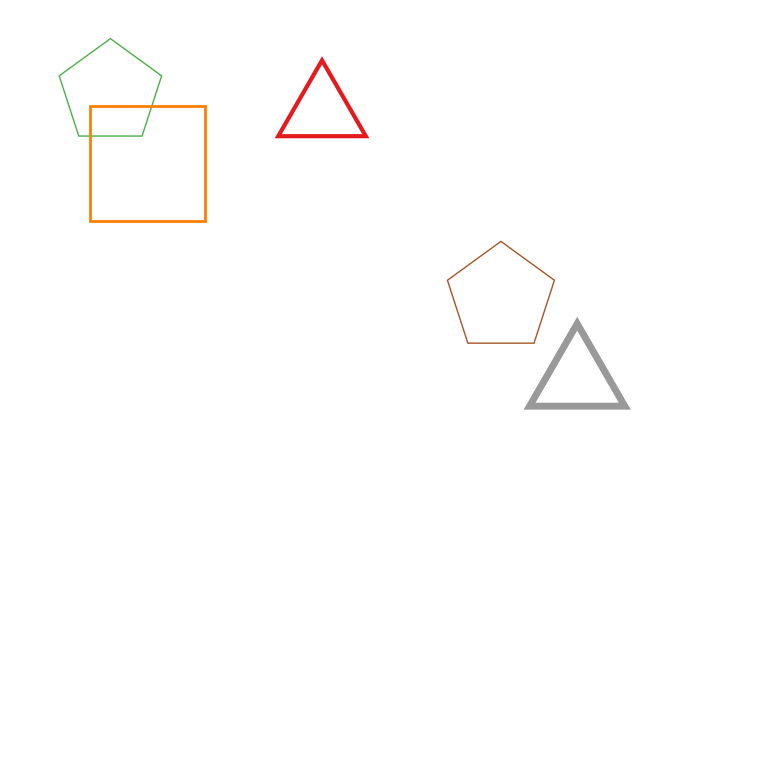[{"shape": "triangle", "thickness": 1.5, "radius": 0.33, "center": [0.418, 0.856]}, {"shape": "pentagon", "thickness": 0.5, "radius": 0.35, "center": [0.143, 0.88]}, {"shape": "square", "thickness": 1, "radius": 0.37, "center": [0.192, 0.787]}, {"shape": "pentagon", "thickness": 0.5, "radius": 0.37, "center": [0.651, 0.613]}, {"shape": "triangle", "thickness": 2.5, "radius": 0.36, "center": [0.75, 0.508]}]